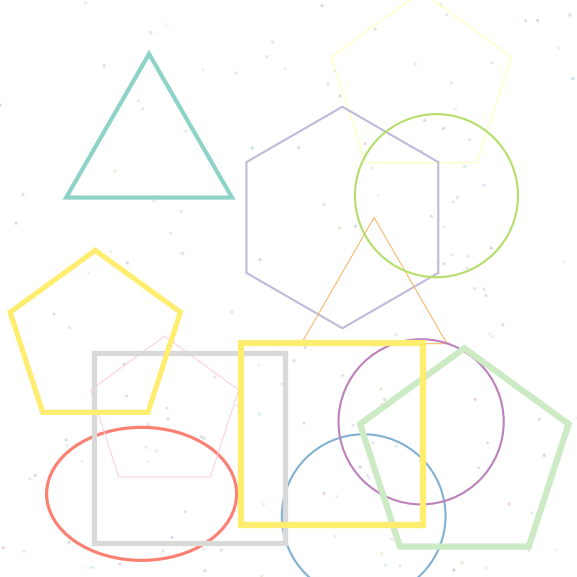[{"shape": "triangle", "thickness": 2, "radius": 0.83, "center": [0.258, 0.74]}, {"shape": "pentagon", "thickness": 0.5, "radius": 0.82, "center": [0.73, 0.85]}, {"shape": "hexagon", "thickness": 1, "radius": 0.96, "center": [0.593, 0.623]}, {"shape": "oval", "thickness": 1.5, "radius": 0.82, "center": [0.245, 0.144]}, {"shape": "circle", "thickness": 1, "radius": 0.71, "center": [0.63, 0.105]}, {"shape": "triangle", "thickness": 0.5, "radius": 0.73, "center": [0.648, 0.477]}, {"shape": "circle", "thickness": 1, "radius": 0.71, "center": [0.756, 0.66]}, {"shape": "pentagon", "thickness": 0.5, "radius": 0.67, "center": [0.285, 0.282]}, {"shape": "square", "thickness": 2.5, "radius": 0.82, "center": [0.328, 0.224]}, {"shape": "circle", "thickness": 1, "radius": 0.72, "center": [0.729, 0.269]}, {"shape": "pentagon", "thickness": 3, "radius": 0.95, "center": [0.804, 0.206]}, {"shape": "pentagon", "thickness": 2.5, "radius": 0.78, "center": [0.165, 0.411]}, {"shape": "square", "thickness": 3, "radius": 0.79, "center": [0.575, 0.248]}]